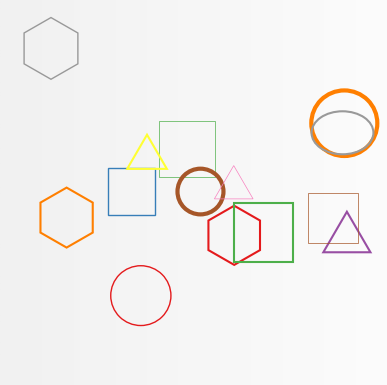[{"shape": "circle", "thickness": 1, "radius": 0.39, "center": [0.363, 0.232]}, {"shape": "hexagon", "thickness": 1.5, "radius": 0.38, "center": [0.604, 0.389]}, {"shape": "square", "thickness": 1, "radius": 0.3, "center": [0.34, 0.502]}, {"shape": "square", "thickness": 1.5, "radius": 0.38, "center": [0.679, 0.396]}, {"shape": "square", "thickness": 0.5, "radius": 0.36, "center": [0.482, 0.613]}, {"shape": "triangle", "thickness": 1.5, "radius": 0.35, "center": [0.895, 0.38]}, {"shape": "circle", "thickness": 3, "radius": 0.43, "center": [0.889, 0.68]}, {"shape": "hexagon", "thickness": 1.5, "radius": 0.39, "center": [0.172, 0.435]}, {"shape": "triangle", "thickness": 1.5, "radius": 0.3, "center": [0.379, 0.591]}, {"shape": "circle", "thickness": 3, "radius": 0.3, "center": [0.517, 0.503]}, {"shape": "square", "thickness": 0.5, "radius": 0.32, "center": [0.86, 0.434]}, {"shape": "triangle", "thickness": 0.5, "radius": 0.29, "center": [0.603, 0.512]}, {"shape": "hexagon", "thickness": 1, "radius": 0.4, "center": [0.132, 0.874]}, {"shape": "oval", "thickness": 1.5, "radius": 0.4, "center": [0.884, 0.655]}]